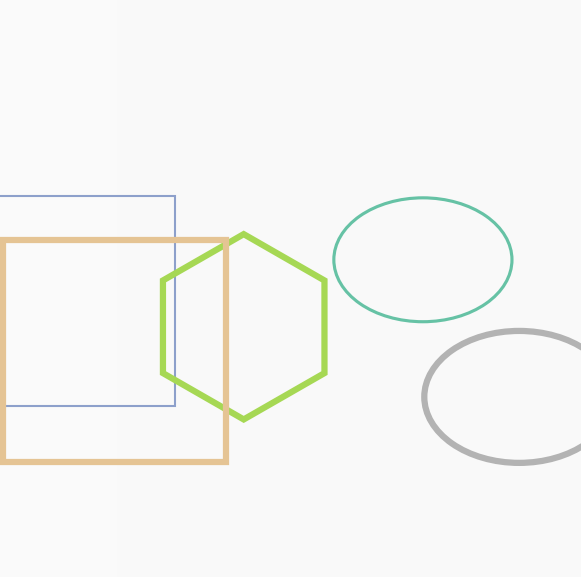[{"shape": "oval", "thickness": 1.5, "radius": 0.77, "center": [0.728, 0.549]}, {"shape": "square", "thickness": 1, "radius": 0.91, "center": [0.12, 0.478]}, {"shape": "hexagon", "thickness": 3, "radius": 0.8, "center": [0.419, 0.433]}, {"shape": "square", "thickness": 3, "radius": 0.96, "center": [0.197, 0.392]}, {"shape": "oval", "thickness": 3, "radius": 0.82, "center": [0.893, 0.312]}]